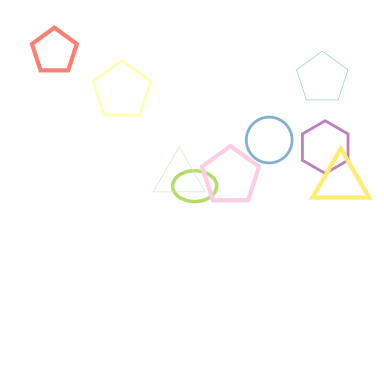[{"shape": "pentagon", "thickness": 0.5, "radius": 0.35, "center": [0.837, 0.797]}, {"shape": "pentagon", "thickness": 2, "radius": 0.39, "center": [0.317, 0.764]}, {"shape": "pentagon", "thickness": 3, "radius": 0.31, "center": [0.141, 0.867]}, {"shape": "circle", "thickness": 2, "radius": 0.3, "center": [0.699, 0.636]}, {"shape": "oval", "thickness": 2.5, "radius": 0.29, "center": [0.505, 0.517]}, {"shape": "pentagon", "thickness": 3, "radius": 0.39, "center": [0.599, 0.543]}, {"shape": "hexagon", "thickness": 2, "radius": 0.34, "center": [0.845, 0.618]}, {"shape": "triangle", "thickness": 0.5, "radius": 0.39, "center": [0.466, 0.541]}, {"shape": "triangle", "thickness": 3, "radius": 0.42, "center": [0.885, 0.529]}]